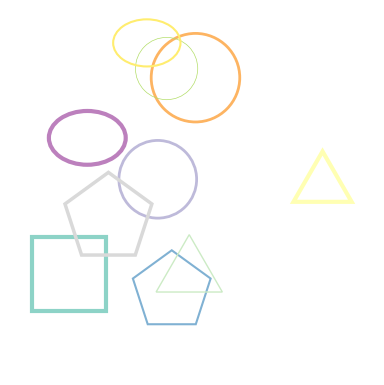[{"shape": "square", "thickness": 3, "radius": 0.48, "center": [0.18, 0.288]}, {"shape": "triangle", "thickness": 3, "radius": 0.44, "center": [0.838, 0.519]}, {"shape": "circle", "thickness": 2, "radius": 0.5, "center": [0.41, 0.534]}, {"shape": "pentagon", "thickness": 1.5, "radius": 0.53, "center": [0.446, 0.244]}, {"shape": "circle", "thickness": 2, "radius": 0.58, "center": [0.508, 0.798]}, {"shape": "circle", "thickness": 0.5, "radius": 0.4, "center": [0.433, 0.822]}, {"shape": "pentagon", "thickness": 2.5, "radius": 0.59, "center": [0.282, 0.434]}, {"shape": "oval", "thickness": 3, "radius": 0.5, "center": [0.227, 0.642]}, {"shape": "triangle", "thickness": 1, "radius": 0.5, "center": [0.491, 0.291]}, {"shape": "oval", "thickness": 1.5, "radius": 0.44, "center": [0.381, 0.889]}]